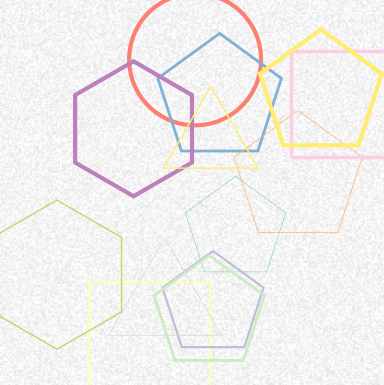[{"shape": "pentagon", "thickness": 0.5, "radius": 0.69, "center": [0.612, 0.405]}, {"shape": "square", "thickness": 1.5, "radius": 0.79, "center": [0.389, 0.111]}, {"shape": "pentagon", "thickness": 1.5, "radius": 0.69, "center": [0.553, 0.21]}, {"shape": "circle", "thickness": 3, "radius": 0.86, "center": [0.507, 0.846]}, {"shape": "pentagon", "thickness": 2, "radius": 0.84, "center": [0.57, 0.744]}, {"shape": "pentagon", "thickness": 0.5, "radius": 0.88, "center": [0.774, 0.537]}, {"shape": "hexagon", "thickness": 1, "radius": 0.97, "center": [0.148, 0.287]}, {"shape": "square", "thickness": 2.5, "radius": 0.68, "center": [0.893, 0.73]}, {"shape": "triangle", "thickness": 0.5, "radius": 0.85, "center": [0.428, 0.213]}, {"shape": "hexagon", "thickness": 3, "radius": 0.88, "center": [0.347, 0.665]}, {"shape": "pentagon", "thickness": 2, "radius": 0.75, "center": [0.543, 0.186]}, {"shape": "triangle", "thickness": 1, "radius": 0.71, "center": [0.547, 0.634]}, {"shape": "pentagon", "thickness": 3, "radius": 0.83, "center": [0.833, 0.757]}]